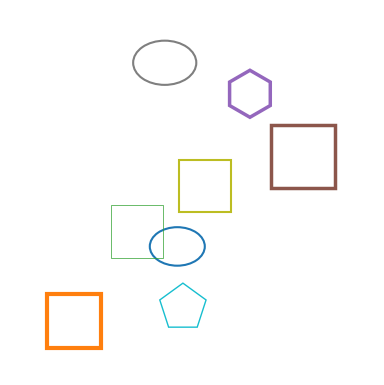[{"shape": "oval", "thickness": 1.5, "radius": 0.36, "center": [0.461, 0.36]}, {"shape": "square", "thickness": 3, "radius": 0.35, "center": [0.193, 0.166]}, {"shape": "square", "thickness": 0.5, "radius": 0.34, "center": [0.356, 0.399]}, {"shape": "hexagon", "thickness": 2.5, "radius": 0.31, "center": [0.649, 0.756]}, {"shape": "square", "thickness": 2.5, "radius": 0.41, "center": [0.786, 0.593]}, {"shape": "oval", "thickness": 1.5, "radius": 0.41, "center": [0.428, 0.837]}, {"shape": "square", "thickness": 1.5, "radius": 0.34, "center": [0.532, 0.517]}, {"shape": "pentagon", "thickness": 1, "radius": 0.32, "center": [0.475, 0.201]}]